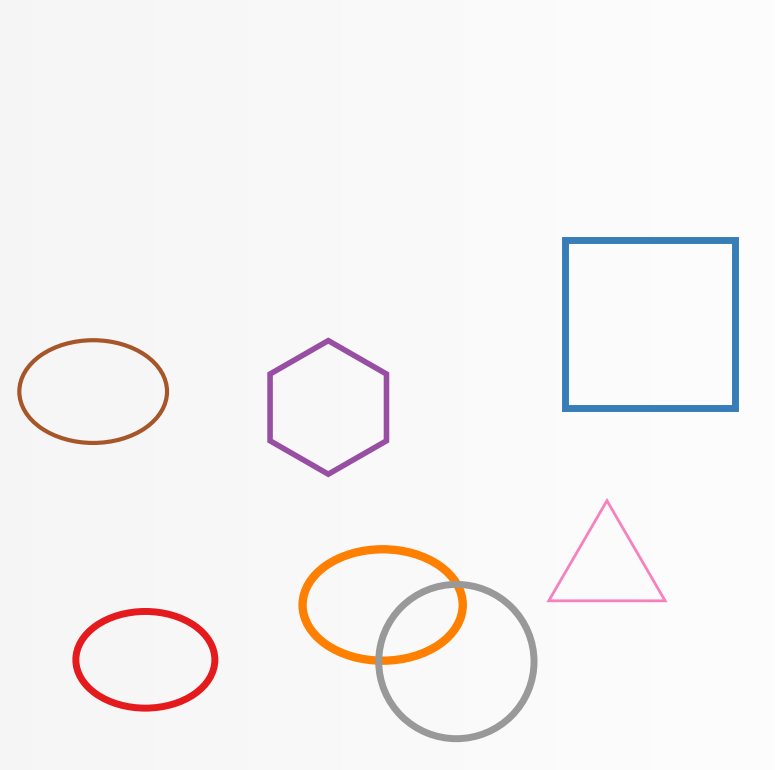[{"shape": "oval", "thickness": 2.5, "radius": 0.45, "center": [0.188, 0.143]}, {"shape": "square", "thickness": 2.5, "radius": 0.55, "center": [0.839, 0.58]}, {"shape": "hexagon", "thickness": 2, "radius": 0.43, "center": [0.424, 0.471]}, {"shape": "oval", "thickness": 3, "radius": 0.52, "center": [0.494, 0.214]}, {"shape": "oval", "thickness": 1.5, "radius": 0.48, "center": [0.12, 0.491]}, {"shape": "triangle", "thickness": 1, "radius": 0.43, "center": [0.783, 0.263]}, {"shape": "circle", "thickness": 2.5, "radius": 0.5, "center": [0.589, 0.141]}]